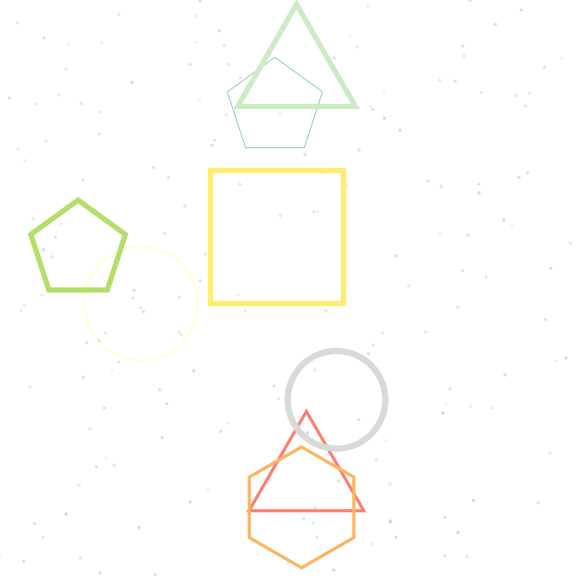[{"shape": "pentagon", "thickness": 0.5, "radius": 0.43, "center": [0.476, 0.813]}, {"shape": "circle", "thickness": 0.5, "radius": 0.49, "center": [0.244, 0.473]}, {"shape": "triangle", "thickness": 1.5, "radius": 0.57, "center": [0.531, 0.172]}, {"shape": "hexagon", "thickness": 1.5, "radius": 0.52, "center": [0.522, 0.121]}, {"shape": "pentagon", "thickness": 2.5, "radius": 0.43, "center": [0.135, 0.567]}, {"shape": "circle", "thickness": 3, "radius": 0.42, "center": [0.583, 0.307]}, {"shape": "triangle", "thickness": 2.5, "radius": 0.59, "center": [0.514, 0.874]}, {"shape": "square", "thickness": 2.5, "radius": 0.58, "center": [0.479, 0.59]}]